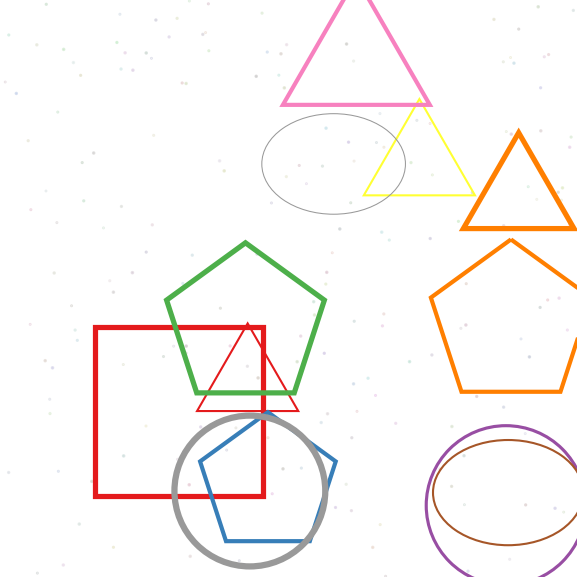[{"shape": "square", "thickness": 2.5, "radius": 0.73, "center": [0.31, 0.287]}, {"shape": "triangle", "thickness": 1, "radius": 0.51, "center": [0.429, 0.338]}, {"shape": "pentagon", "thickness": 2, "radius": 0.62, "center": [0.464, 0.162]}, {"shape": "pentagon", "thickness": 2.5, "radius": 0.72, "center": [0.425, 0.435]}, {"shape": "circle", "thickness": 1.5, "radius": 0.69, "center": [0.876, 0.124]}, {"shape": "pentagon", "thickness": 2, "radius": 0.73, "center": [0.885, 0.439]}, {"shape": "triangle", "thickness": 2.5, "radius": 0.55, "center": [0.898, 0.659]}, {"shape": "triangle", "thickness": 1, "radius": 0.56, "center": [0.726, 0.716]}, {"shape": "oval", "thickness": 1, "radius": 0.65, "center": [0.88, 0.146]}, {"shape": "triangle", "thickness": 2, "radius": 0.73, "center": [0.617, 0.891]}, {"shape": "oval", "thickness": 0.5, "radius": 0.62, "center": [0.578, 0.715]}, {"shape": "circle", "thickness": 3, "radius": 0.65, "center": [0.433, 0.149]}]